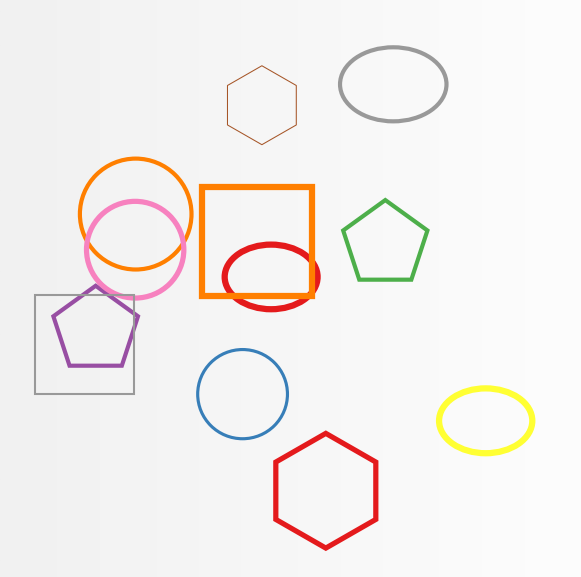[{"shape": "hexagon", "thickness": 2.5, "radius": 0.5, "center": [0.561, 0.149]}, {"shape": "oval", "thickness": 3, "radius": 0.4, "center": [0.466, 0.52]}, {"shape": "circle", "thickness": 1.5, "radius": 0.39, "center": [0.417, 0.317]}, {"shape": "pentagon", "thickness": 2, "radius": 0.38, "center": [0.663, 0.576]}, {"shape": "pentagon", "thickness": 2, "radius": 0.38, "center": [0.165, 0.428]}, {"shape": "square", "thickness": 3, "radius": 0.47, "center": [0.442, 0.581]}, {"shape": "circle", "thickness": 2, "radius": 0.48, "center": [0.233, 0.628]}, {"shape": "oval", "thickness": 3, "radius": 0.4, "center": [0.836, 0.27]}, {"shape": "hexagon", "thickness": 0.5, "radius": 0.34, "center": [0.451, 0.817]}, {"shape": "circle", "thickness": 2.5, "radius": 0.42, "center": [0.233, 0.567]}, {"shape": "square", "thickness": 1, "radius": 0.43, "center": [0.146, 0.402]}, {"shape": "oval", "thickness": 2, "radius": 0.46, "center": [0.677, 0.853]}]